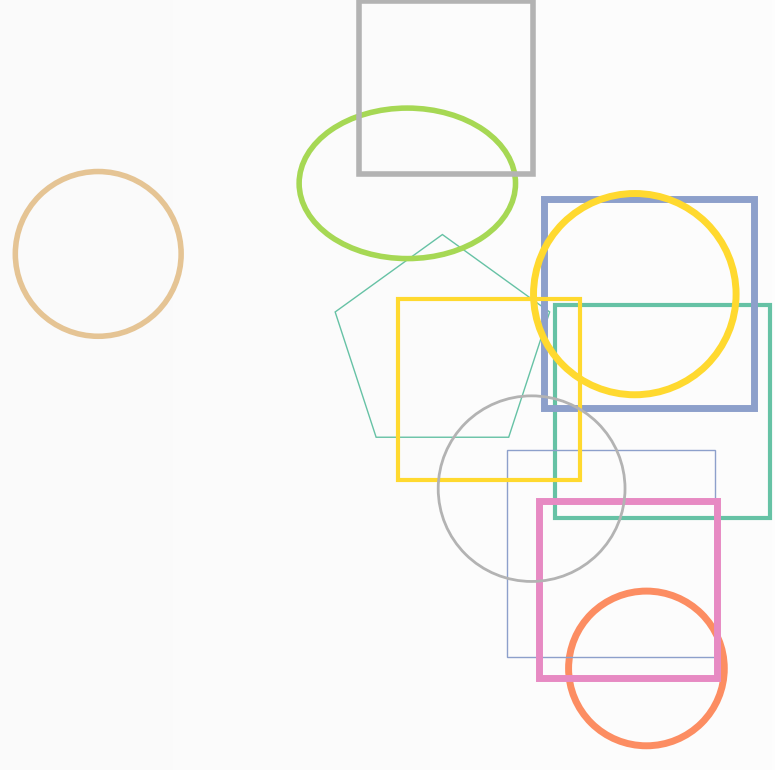[{"shape": "pentagon", "thickness": 0.5, "radius": 0.73, "center": [0.571, 0.55]}, {"shape": "square", "thickness": 1.5, "radius": 0.69, "center": [0.855, 0.465]}, {"shape": "circle", "thickness": 2.5, "radius": 0.5, "center": [0.834, 0.132]}, {"shape": "square", "thickness": 2.5, "radius": 0.68, "center": [0.837, 0.606]}, {"shape": "square", "thickness": 0.5, "radius": 0.67, "center": [0.788, 0.281]}, {"shape": "square", "thickness": 2.5, "radius": 0.57, "center": [0.81, 0.234]}, {"shape": "oval", "thickness": 2, "radius": 0.7, "center": [0.526, 0.762]}, {"shape": "circle", "thickness": 2.5, "radius": 0.65, "center": [0.819, 0.618]}, {"shape": "square", "thickness": 1.5, "radius": 0.59, "center": [0.631, 0.494]}, {"shape": "circle", "thickness": 2, "radius": 0.53, "center": [0.127, 0.67]}, {"shape": "circle", "thickness": 1, "radius": 0.6, "center": [0.686, 0.365]}, {"shape": "square", "thickness": 2, "radius": 0.56, "center": [0.575, 0.886]}]